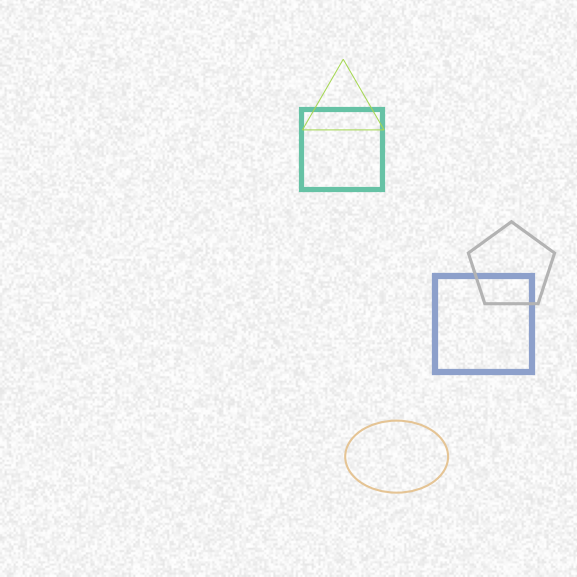[{"shape": "square", "thickness": 2.5, "radius": 0.35, "center": [0.591, 0.741]}, {"shape": "square", "thickness": 3, "radius": 0.42, "center": [0.837, 0.438]}, {"shape": "triangle", "thickness": 0.5, "radius": 0.41, "center": [0.594, 0.815]}, {"shape": "oval", "thickness": 1, "radius": 0.45, "center": [0.687, 0.208]}, {"shape": "pentagon", "thickness": 1.5, "radius": 0.39, "center": [0.886, 0.537]}]